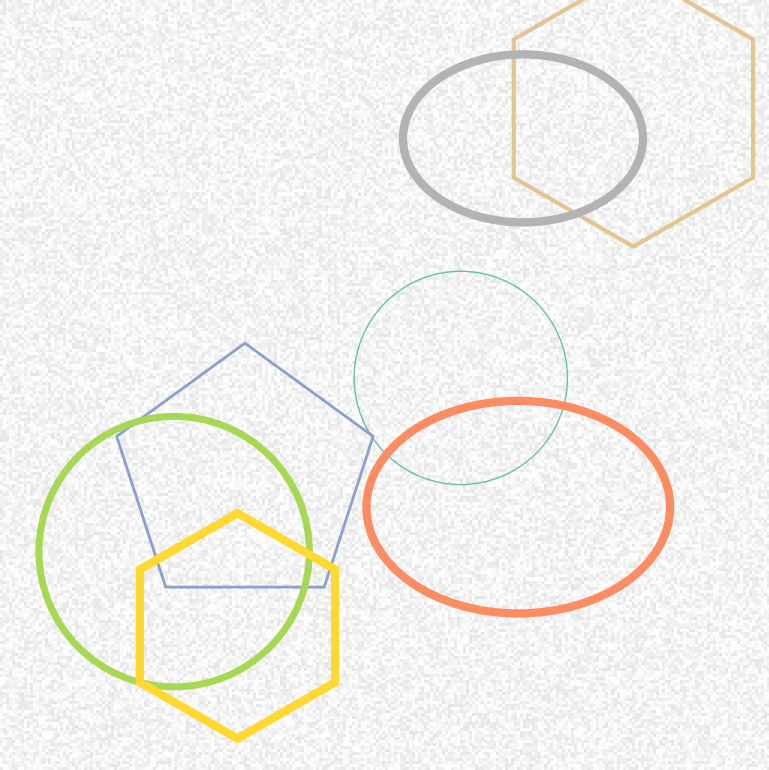[{"shape": "circle", "thickness": 0.5, "radius": 0.69, "center": [0.598, 0.509]}, {"shape": "oval", "thickness": 3, "radius": 0.99, "center": [0.673, 0.341]}, {"shape": "pentagon", "thickness": 1, "radius": 0.88, "center": [0.318, 0.379]}, {"shape": "circle", "thickness": 2.5, "radius": 0.88, "center": [0.226, 0.284]}, {"shape": "hexagon", "thickness": 3, "radius": 0.73, "center": [0.308, 0.187]}, {"shape": "hexagon", "thickness": 1.5, "radius": 0.9, "center": [0.823, 0.859]}, {"shape": "oval", "thickness": 3, "radius": 0.78, "center": [0.679, 0.82]}]